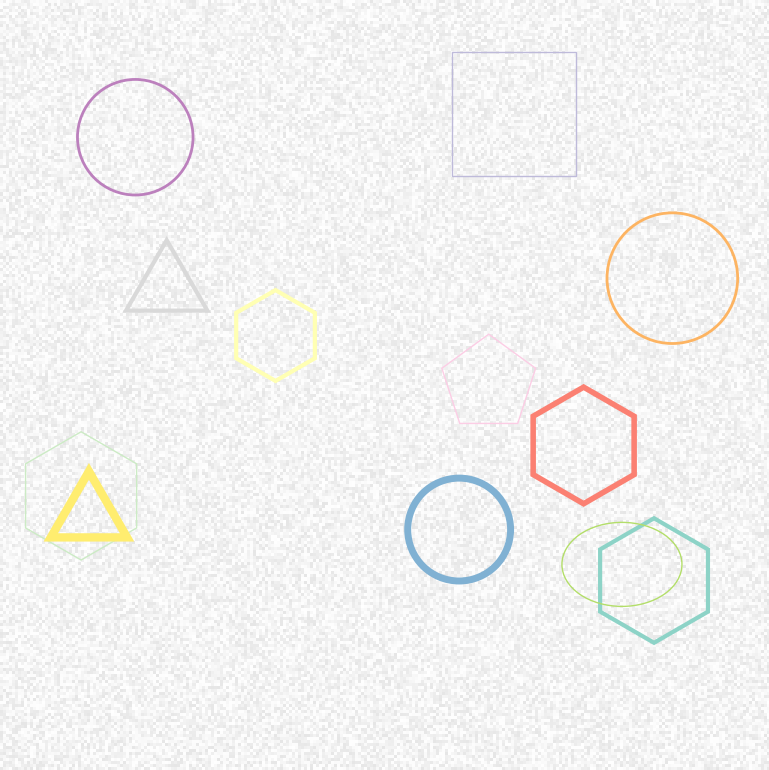[{"shape": "hexagon", "thickness": 1.5, "radius": 0.4, "center": [0.849, 0.246]}, {"shape": "hexagon", "thickness": 1.5, "radius": 0.29, "center": [0.358, 0.564]}, {"shape": "square", "thickness": 0.5, "radius": 0.4, "center": [0.668, 0.852]}, {"shape": "hexagon", "thickness": 2, "radius": 0.38, "center": [0.758, 0.422]}, {"shape": "circle", "thickness": 2.5, "radius": 0.33, "center": [0.596, 0.312]}, {"shape": "circle", "thickness": 1, "radius": 0.42, "center": [0.873, 0.639]}, {"shape": "oval", "thickness": 0.5, "radius": 0.39, "center": [0.808, 0.267]}, {"shape": "pentagon", "thickness": 0.5, "radius": 0.32, "center": [0.635, 0.502]}, {"shape": "triangle", "thickness": 1.5, "radius": 0.31, "center": [0.216, 0.627]}, {"shape": "circle", "thickness": 1, "radius": 0.38, "center": [0.176, 0.822]}, {"shape": "hexagon", "thickness": 0.5, "radius": 0.42, "center": [0.105, 0.356]}, {"shape": "triangle", "thickness": 3, "radius": 0.29, "center": [0.115, 0.331]}]